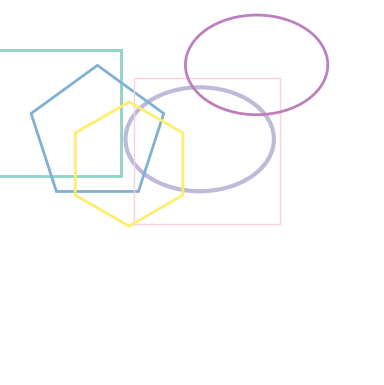[{"shape": "square", "thickness": 2, "radius": 0.82, "center": [0.149, 0.706]}, {"shape": "oval", "thickness": 3, "radius": 0.96, "center": [0.519, 0.638]}, {"shape": "pentagon", "thickness": 2, "radius": 0.91, "center": [0.253, 0.649]}, {"shape": "square", "thickness": 1, "radius": 0.95, "center": [0.538, 0.609]}, {"shape": "oval", "thickness": 2, "radius": 0.92, "center": [0.667, 0.831]}, {"shape": "hexagon", "thickness": 2, "radius": 0.81, "center": [0.335, 0.574]}]